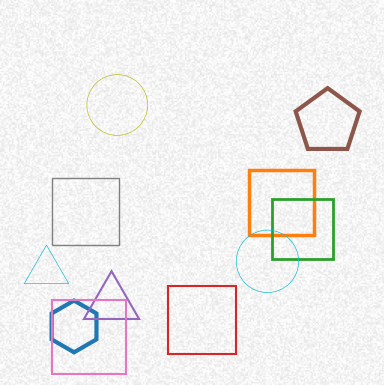[{"shape": "hexagon", "thickness": 3, "radius": 0.34, "center": [0.192, 0.152]}, {"shape": "square", "thickness": 2.5, "radius": 0.42, "center": [0.73, 0.475]}, {"shape": "square", "thickness": 2, "radius": 0.39, "center": [0.785, 0.406]}, {"shape": "square", "thickness": 1.5, "radius": 0.44, "center": [0.525, 0.17]}, {"shape": "triangle", "thickness": 1.5, "radius": 0.41, "center": [0.29, 0.213]}, {"shape": "pentagon", "thickness": 3, "radius": 0.44, "center": [0.851, 0.684]}, {"shape": "square", "thickness": 1.5, "radius": 0.48, "center": [0.231, 0.124]}, {"shape": "square", "thickness": 1, "radius": 0.44, "center": [0.222, 0.451]}, {"shape": "circle", "thickness": 0.5, "radius": 0.39, "center": [0.305, 0.727]}, {"shape": "triangle", "thickness": 0.5, "radius": 0.33, "center": [0.121, 0.297]}, {"shape": "circle", "thickness": 0.5, "radius": 0.41, "center": [0.695, 0.321]}]